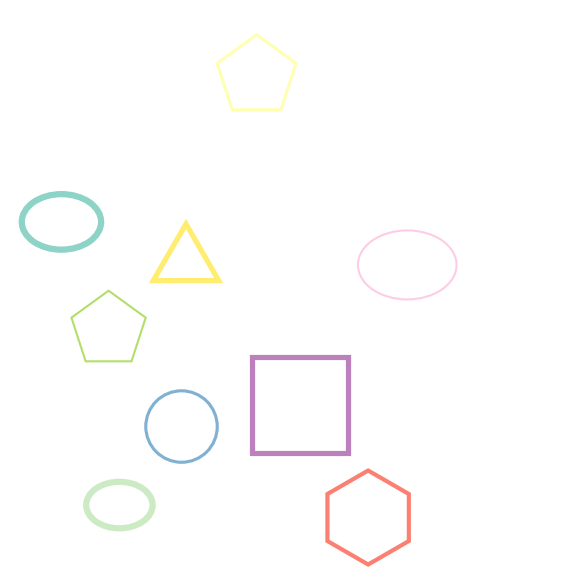[{"shape": "oval", "thickness": 3, "radius": 0.34, "center": [0.106, 0.615]}, {"shape": "pentagon", "thickness": 1.5, "radius": 0.36, "center": [0.444, 0.867]}, {"shape": "hexagon", "thickness": 2, "radius": 0.41, "center": [0.637, 0.103]}, {"shape": "circle", "thickness": 1.5, "radius": 0.31, "center": [0.314, 0.261]}, {"shape": "pentagon", "thickness": 1, "radius": 0.34, "center": [0.188, 0.428]}, {"shape": "oval", "thickness": 1, "radius": 0.43, "center": [0.705, 0.54]}, {"shape": "square", "thickness": 2.5, "radius": 0.41, "center": [0.519, 0.298]}, {"shape": "oval", "thickness": 3, "radius": 0.29, "center": [0.207, 0.125]}, {"shape": "triangle", "thickness": 2.5, "radius": 0.33, "center": [0.322, 0.546]}]